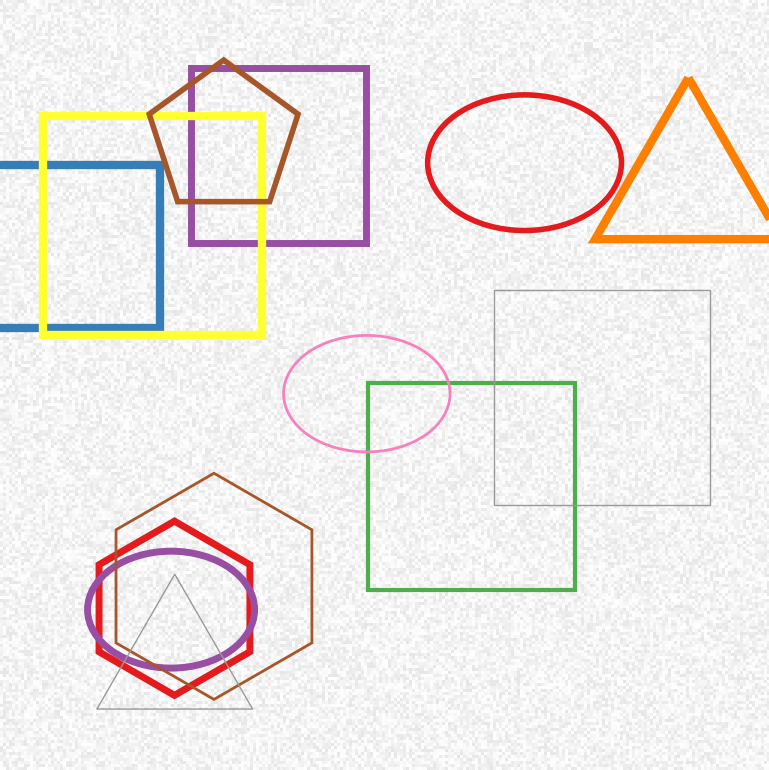[{"shape": "oval", "thickness": 2, "radius": 0.63, "center": [0.681, 0.789]}, {"shape": "hexagon", "thickness": 2.5, "radius": 0.57, "center": [0.227, 0.21]}, {"shape": "square", "thickness": 3, "radius": 0.53, "center": [0.101, 0.68]}, {"shape": "square", "thickness": 1.5, "radius": 0.67, "center": [0.612, 0.368]}, {"shape": "oval", "thickness": 2.5, "radius": 0.54, "center": [0.222, 0.208]}, {"shape": "square", "thickness": 2.5, "radius": 0.57, "center": [0.362, 0.798]}, {"shape": "triangle", "thickness": 3, "radius": 0.7, "center": [0.894, 0.759]}, {"shape": "square", "thickness": 3, "radius": 0.71, "center": [0.198, 0.707]}, {"shape": "pentagon", "thickness": 2, "radius": 0.51, "center": [0.29, 0.82]}, {"shape": "hexagon", "thickness": 1, "radius": 0.73, "center": [0.278, 0.239]}, {"shape": "oval", "thickness": 1, "radius": 0.54, "center": [0.476, 0.489]}, {"shape": "triangle", "thickness": 0.5, "radius": 0.58, "center": [0.227, 0.138]}, {"shape": "square", "thickness": 0.5, "radius": 0.7, "center": [0.782, 0.483]}]